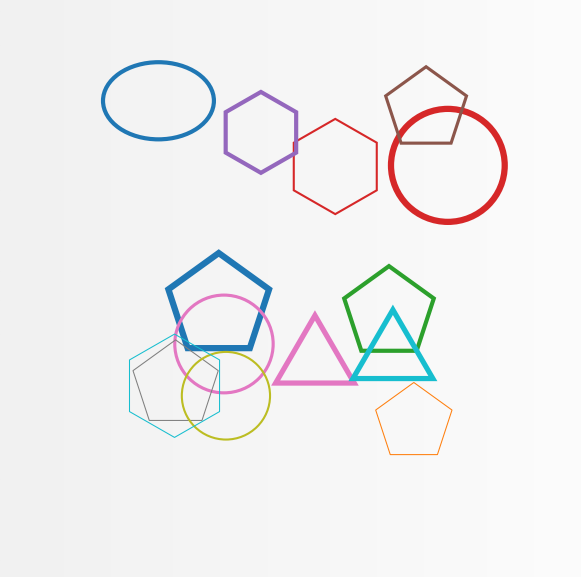[{"shape": "oval", "thickness": 2, "radius": 0.48, "center": [0.273, 0.825]}, {"shape": "pentagon", "thickness": 3, "radius": 0.46, "center": [0.376, 0.47]}, {"shape": "pentagon", "thickness": 0.5, "radius": 0.35, "center": [0.712, 0.268]}, {"shape": "pentagon", "thickness": 2, "radius": 0.41, "center": [0.669, 0.457]}, {"shape": "circle", "thickness": 3, "radius": 0.49, "center": [0.771, 0.713]}, {"shape": "hexagon", "thickness": 1, "radius": 0.41, "center": [0.577, 0.711]}, {"shape": "hexagon", "thickness": 2, "radius": 0.35, "center": [0.449, 0.77]}, {"shape": "pentagon", "thickness": 1.5, "radius": 0.37, "center": [0.733, 0.81]}, {"shape": "triangle", "thickness": 2.5, "radius": 0.39, "center": [0.542, 0.375]}, {"shape": "circle", "thickness": 1.5, "radius": 0.42, "center": [0.385, 0.404]}, {"shape": "pentagon", "thickness": 0.5, "radius": 0.39, "center": [0.302, 0.333]}, {"shape": "circle", "thickness": 1, "radius": 0.38, "center": [0.389, 0.314]}, {"shape": "hexagon", "thickness": 0.5, "radius": 0.45, "center": [0.3, 0.331]}, {"shape": "triangle", "thickness": 2.5, "radius": 0.4, "center": [0.676, 0.383]}]